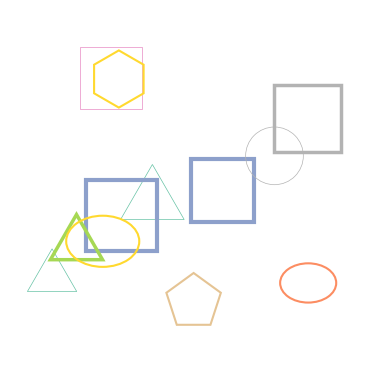[{"shape": "triangle", "thickness": 0.5, "radius": 0.37, "center": [0.135, 0.28]}, {"shape": "triangle", "thickness": 0.5, "radius": 0.48, "center": [0.396, 0.477]}, {"shape": "oval", "thickness": 1.5, "radius": 0.36, "center": [0.8, 0.265]}, {"shape": "square", "thickness": 3, "radius": 0.46, "center": [0.316, 0.441]}, {"shape": "square", "thickness": 3, "radius": 0.41, "center": [0.578, 0.506]}, {"shape": "square", "thickness": 0.5, "radius": 0.41, "center": [0.288, 0.797]}, {"shape": "triangle", "thickness": 2.5, "radius": 0.39, "center": [0.199, 0.365]}, {"shape": "hexagon", "thickness": 1.5, "radius": 0.37, "center": [0.309, 0.795]}, {"shape": "oval", "thickness": 1.5, "radius": 0.47, "center": [0.267, 0.373]}, {"shape": "pentagon", "thickness": 1.5, "radius": 0.37, "center": [0.503, 0.217]}, {"shape": "circle", "thickness": 0.5, "radius": 0.37, "center": [0.713, 0.595]}, {"shape": "square", "thickness": 2.5, "radius": 0.44, "center": [0.799, 0.693]}]